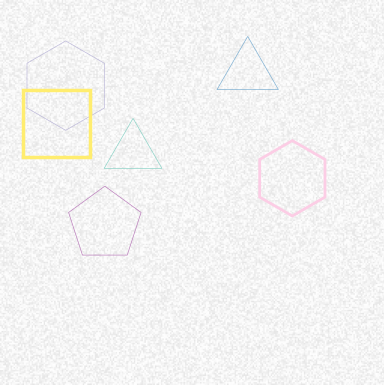[{"shape": "triangle", "thickness": 0.5, "radius": 0.43, "center": [0.346, 0.606]}, {"shape": "hexagon", "thickness": 0.5, "radius": 0.58, "center": [0.171, 0.778]}, {"shape": "triangle", "thickness": 0.5, "radius": 0.46, "center": [0.643, 0.813]}, {"shape": "hexagon", "thickness": 2, "radius": 0.49, "center": [0.759, 0.537]}, {"shape": "pentagon", "thickness": 0.5, "radius": 0.49, "center": [0.272, 0.418]}, {"shape": "square", "thickness": 2.5, "radius": 0.43, "center": [0.147, 0.679]}]